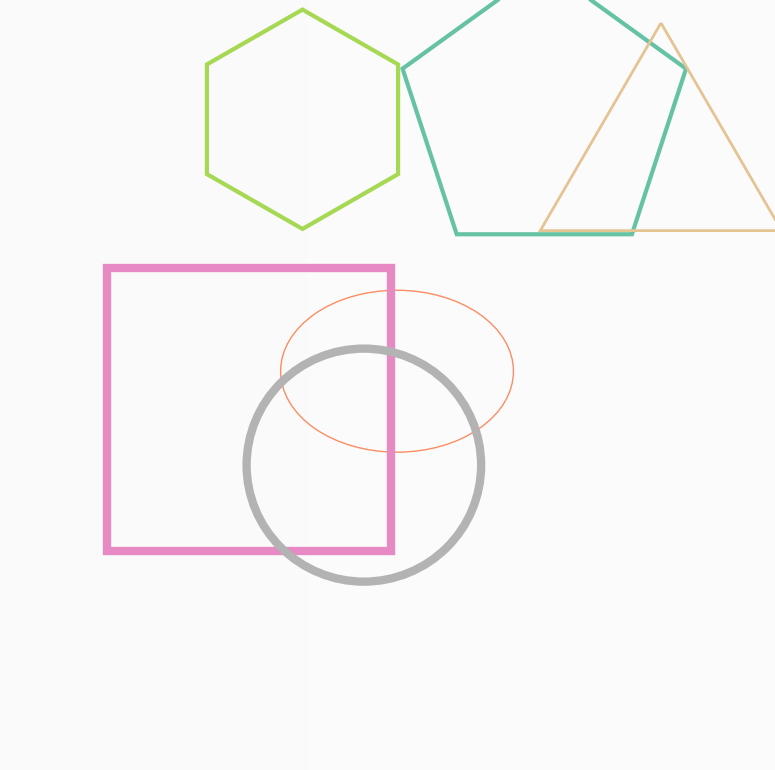[{"shape": "pentagon", "thickness": 1.5, "radius": 0.96, "center": [0.702, 0.851]}, {"shape": "oval", "thickness": 0.5, "radius": 0.75, "center": [0.512, 0.518]}, {"shape": "square", "thickness": 3, "radius": 0.92, "center": [0.321, 0.468]}, {"shape": "hexagon", "thickness": 1.5, "radius": 0.71, "center": [0.39, 0.845]}, {"shape": "triangle", "thickness": 1, "radius": 0.9, "center": [0.853, 0.79]}, {"shape": "circle", "thickness": 3, "radius": 0.76, "center": [0.47, 0.396]}]